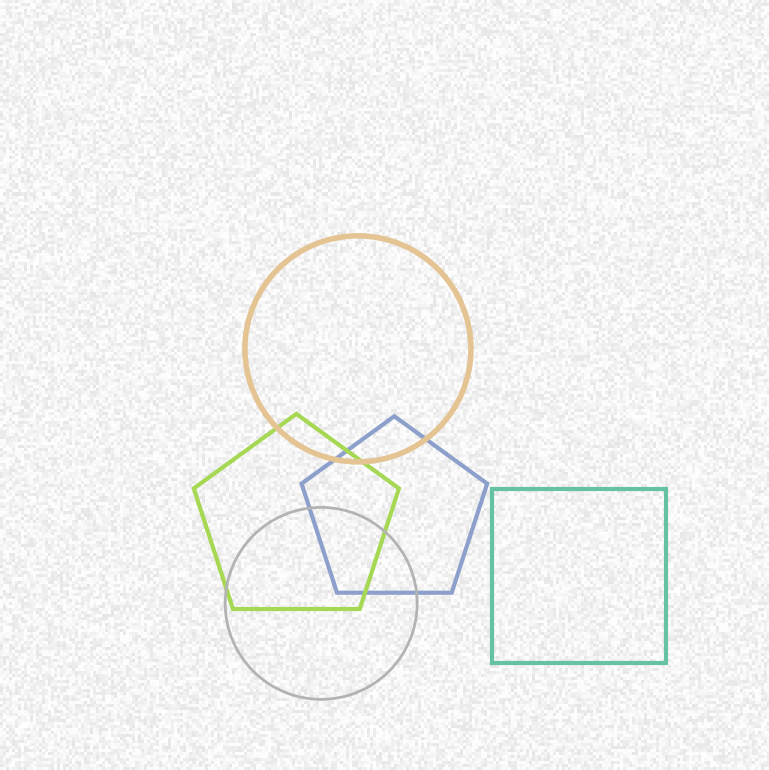[{"shape": "square", "thickness": 1.5, "radius": 0.57, "center": [0.752, 0.252]}, {"shape": "pentagon", "thickness": 1.5, "radius": 0.63, "center": [0.512, 0.333]}, {"shape": "pentagon", "thickness": 1.5, "radius": 0.7, "center": [0.385, 0.322]}, {"shape": "circle", "thickness": 2, "radius": 0.73, "center": [0.465, 0.547]}, {"shape": "circle", "thickness": 1, "radius": 0.62, "center": [0.417, 0.216]}]